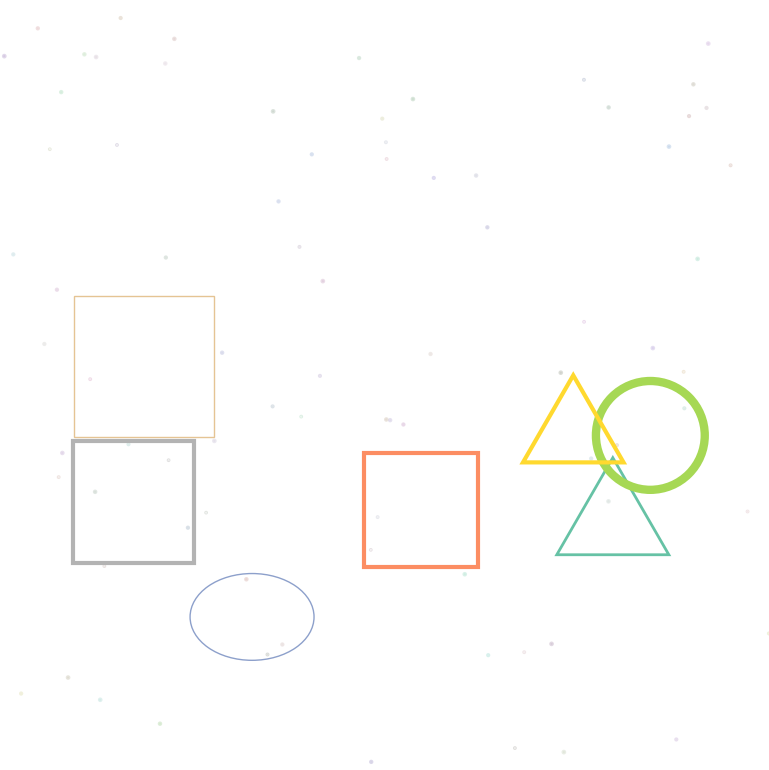[{"shape": "triangle", "thickness": 1, "radius": 0.42, "center": [0.796, 0.322]}, {"shape": "square", "thickness": 1.5, "radius": 0.37, "center": [0.546, 0.338]}, {"shape": "oval", "thickness": 0.5, "radius": 0.4, "center": [0.327, 0.199]}, {"shape": "circle", "thickness": 3, "radius": 0.35, "center": [0.845, 0.435]}, {"shape": "triangle", "thickness": 1.5, "radius": 0.38, "center": [0.744, 0.437]}, {"shape": "square", "thickness": 0.5, "radius": 0.46, "center": [0.187, 0.524]}, {"shape": "square", "thickness": 1.5, "radius": 0.39, "center": [0.174, 0.348]}]